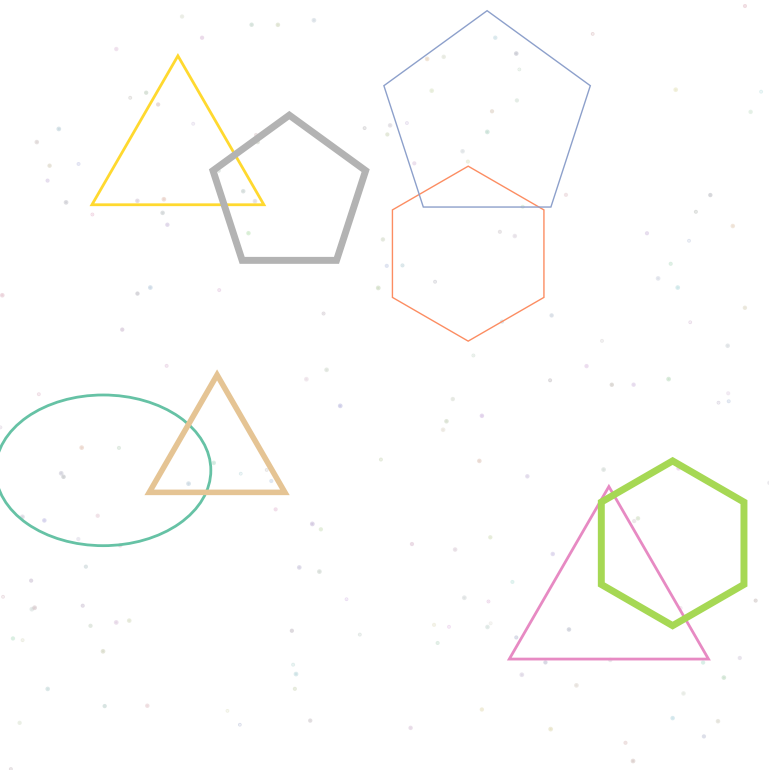[{"shape": "oval", "thickness": 1, "radius": 0.7, "center": [0.134, 0.389]}, {"shape": "hexagon", "thickness": 0.5, "radius": 0.57, "center": [0.608, 0.671]}, {"shape": "pentagon", "thickness": 0.5, "radius": 0.7, "center": [0.633, 0.845]}, {"shape": "triangle", "thickness": 1, "radius": 0.75, "center": [0.791, 0.219]}, {"shape": "hexagon", "thickness": 2.5, "radius": 0.53, "center": [0.874, 0.294]}, {"shape": "triangle", "thickness": 1, "radius": 0.64, "center": [0.231, 0.799]}, {"shape": "triangle", "thickness": 2, "radius": 0.51, "center": [0.282, 0.411]}, {"shape": "pentagon", "thickness": 2.5, "radius": 0.52, "center": [0.376, 0.746]}]